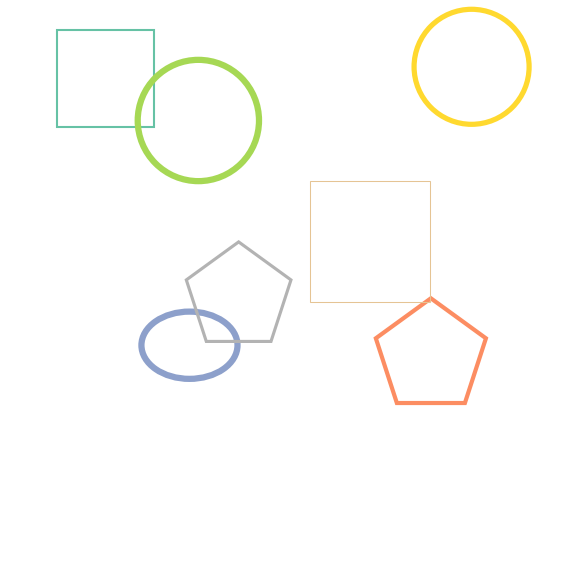[{"shape": "square", "thickness": 1, "radius": 0.42, "center": [0.183, 0.863]}, {"shape": "pentagon", "thickness": 2, "radius": 0.5, "center": [0.746, 0.382]}, {"shape": "oval", "thickness": 3, "radius": 0.42, "center": [0.328, 0.401]}, {"shape": "circle", "thickness": 3, "radius": 0.53, "center": [0.343, 0.79]}, {"shape": "circle", "thickness": 2.5, "radius": 0.5, "center": [0.817, 0.883]}, {"shape": "square", "thickness": 0.5, "radius": 0.52, "center": [0.641, 0.581]}, {"shape": "pentagon", "thickness": 1.5, "radius": 0.48, "center": [0.413, 0.485]}]